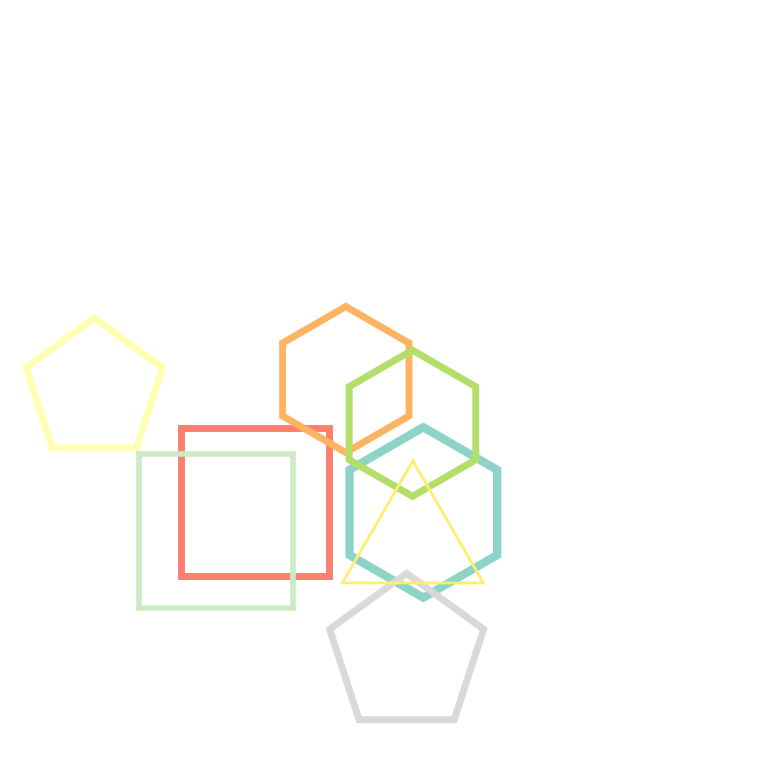[{"shape": "hexagon", "thickness": 3, "radius": 0.55, "center": [0.55, 0.334]}, {"shape": "pentagon", "thickness": 2.5, "radius": 0.47, "center": [0.122, 0.494]}, {"shape": "square", "thickness": 2.5, "radius": 0.48, "center": [0.331, 0.348]}, {"shape": "hexagon", "thickness": 2.5, "radius": 0.47, "center": [0.449, 0.507]}, {"shape": "hexagon", "thickness": 2.5, "radius": 0.47, "center": [0.536, 0.45]}, {"shape": "pentagon", "thickness": 2.5, "radius": 0.53, "center": [0.528, 0.15]}, {"shape": "square", "thickness": 2, "radius": 0.5, "center": [0.28, 0.311]}, {"shape": "triangle", "thickness": 1, "radius": 0.53, "center": [0.536, 0.296]}]